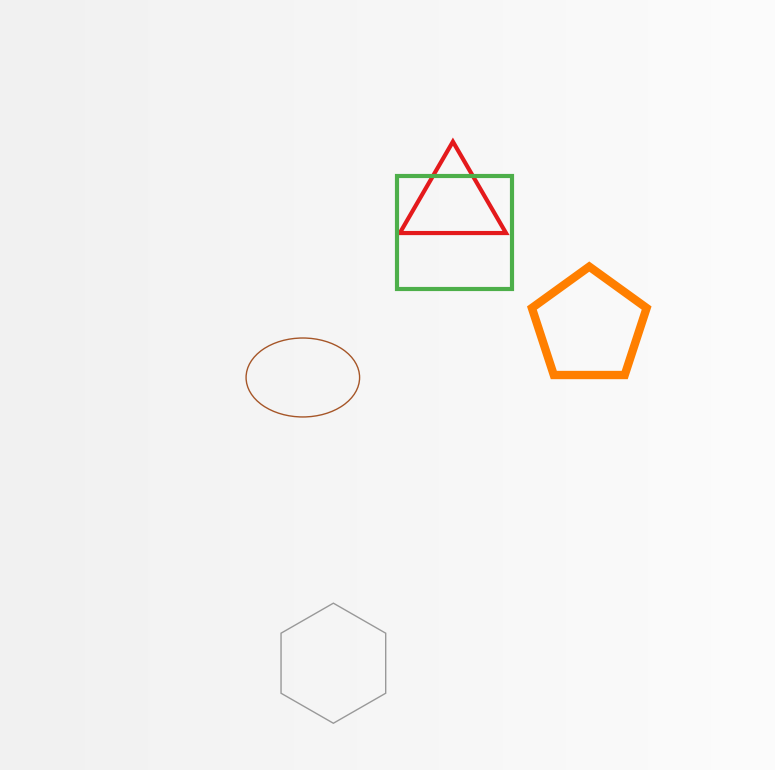[{"shape": "triangle", "thickness": 1.5, "radius": 0.4, "center": [0.584, 0.737]}, {"shape": "square", "thickness": 1.5, "radius": 0.37, "center": [0.586, 0.698]}, {"shape": "pentagon", "thickness": 3, "radius": 0.39, "center": [0.76, 0.576]}, {"shape": "oval", "thickness": 0.5, "radius": 0.37, "center": [0.391, 0.51]}, {"shape": "hexagon", "thickness": 0.5, "radius": 0.39, "center": [0.43, 0.139]}]